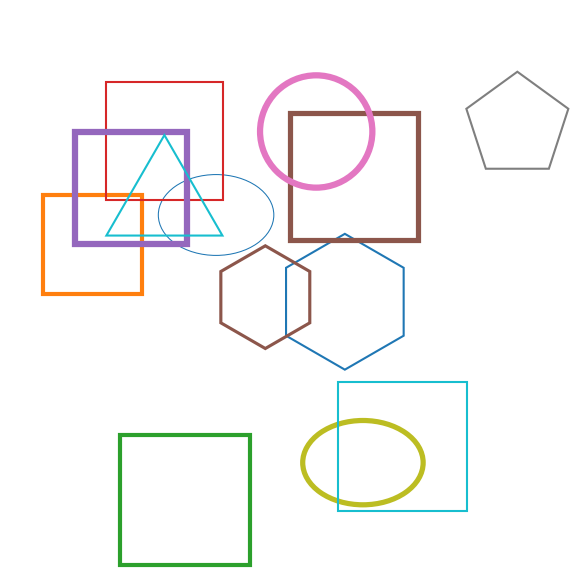[{"shape": "oval", "thickness": 0.5, "radius": 0.5, "center": [0.374, 0.627]}, {"shape": "hexagon", "thickness": 1, "radius": 0.59, "center": [0.597, 0.477]}, {"shape": "square", "thickness": 2, "radius": 0.43, "center": [0.16, 0.576]}, {"shape": "square", "thickness": 2, "radius": 0.56, "center": [0.32, 0.134]}, {"shape": "square", "thickness": 1, "radius": 0.51, "center": [0.285, 0.755]}, {"shape": "square", "thickness": 3, "radius": 0.49, "center": [0.227, 0.674]}, {"shape": "hexagon", "thickness": 1.5, "radius": 0.44, "center": [0.459, 0.485]}, {"shape": "square", "thickness": 2.5, "radius": 0.55, "center": [0.613, 0.693]}, {"shape": "circle", "thickness": 3, "radius": 0.49, "center": [0.548, 0.771]}, {"shape": "pentagon", "thickness": 1, "radius": 0.46, "center": [0.896, 0.782]}, {"shape": "oval", "thickness": 2.5, "radius": 0.52, "center": [0.628, 0.198]}, {"shape": "triangle", "thickness": 1, "radius": 0.58, "center": [0.285, 0.649]}, {"shape": "square", "thickness": 1, "radius": 0.56, "center": [0.697, 0.226]}]